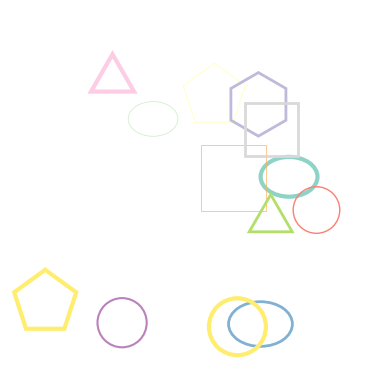[{"shape": "oval", "thickness": 3, "radius": 0.37, "center": [0.751, 0.541]}, {"shape": "pentagon", "thickness": 0.5, "radius": 0.42, "center": [0.556, 0.751]}, {"shape": "hexagon", "thickness": 2, "radius": 0.41, "center": [0.671, 0.729]}, {"shape": "circle", "thickness": 1, "radius": 0.3, "center": [0.822, 0.454]}, {"shape": "oval", "thickness": 2, "radius": 0.41, "center": [0.677, 0.158]}, {"shape": "square", "thickness": 0.5, "radius": 0.43, "center": [0.606, 0.538]}, {"shape": "triangle", "thickness": 2, "radius": 0.32, "center": [0.703, 0.43]}, {"shape": "triangle", "thickness": 3, "radius": 0.32, "center": [0.292, 0.794]}, {"shape": "square", "thickness": 2, "radius": 0.35, "center": [0.706, 0.663]}, {"shape": "circle", "thickness": 1.5, "radius": 0.32, "center": [0.317, 0.162]}, {"shape": "oval", "thickness": 0.5, "radius": 0.32, "center": [0.398, 0.691]}, {"shape": "pentagon", "thickness": 3, "radius": 0.42, "center": [0.117, 0.215]}, {"shape": "circle", "thickness": 3, "radius": 0.37, "center": [0.617, 0.151]}]